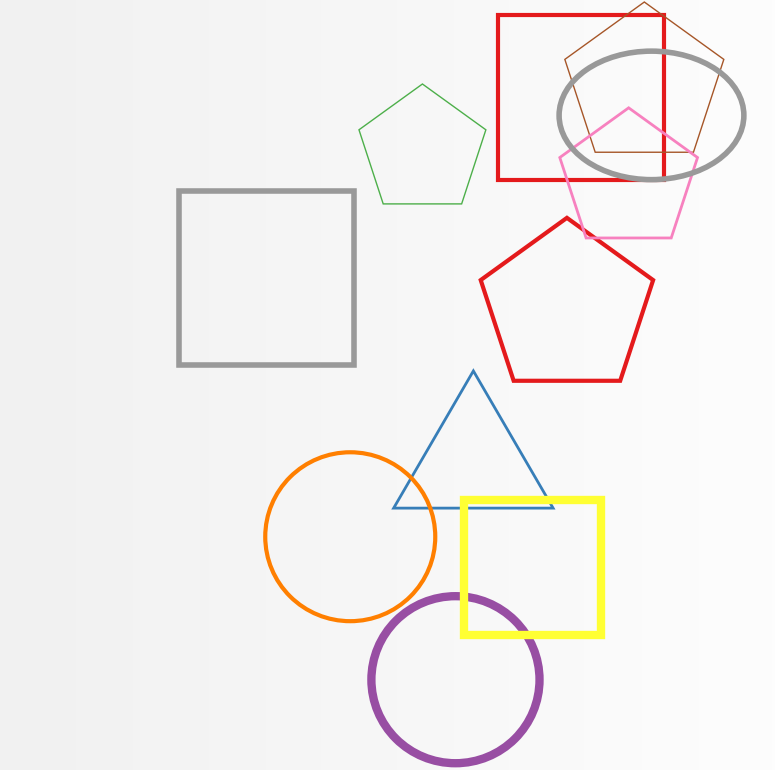[{"shape": "pentagon", "thickness": 1.5, "radius": 0.58, "center": [0.732, 0.6]}, {"shape": "square", "thickness": 1.5, "radius": 0.54, "center": [0.749, 0.873]}, {"shape": "triangle", "thickness": 1, "radius": 0.59, "center": [0.611, 0.399]}, {"shape": "pentagon", "thickness": 0.5, "radius": 0.43, "center": [0.545, 0.805]}, {"shape": "circle", "thickness": 3, "radius": 0.54, "center": [0.588, 0.117]}, {"shape": "circle", "thickness": 1.5, "radius": 0.55, "center": [0.452, 0.303]}, {"shape": "square", "thickness": 3, "radius": 0.44, "center": [0.687, 0.263]}, {"shape": "pentagon", "thickness": 0.5, "radius": 0.54, "center": [0.831, 0.89]}, {"shape": "pentagon", "thickness": 1, "radius": 0.47, "center": [0.811, 0.767]}, {"shape": "oval", "thickness": 2, "radius": 0.6, "center": [0.841, 0.85]}, {"shape": "square", "thickness": 2, "radius": 0.57, "center": [0.344, 0.639]}]